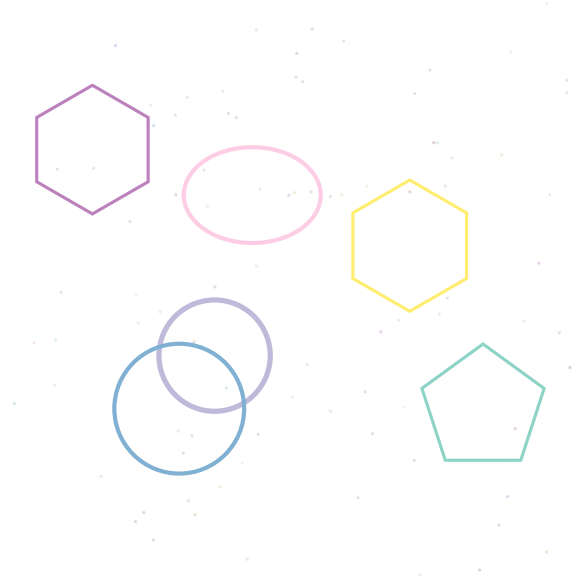[{"shape": "pentagon", "thickness": 1.5, "radius": 0.56, "center": [0.836, 0.292]}, {"shape": "circle", "thickness": 2.5, "radius": 0.48, "center": [0.372, 0.383]}, {"shape": "circle", "thickness": 2, "radius": 0.56, "center": [0.31, 0.291]}, {"shape": "oval", "thickness": 2, "radius": 0.59, "center": [0.437, 0.661]}, {"shape": "hexagon", "thickness": 1.5, "radius": 0.56, "center": [0.16, 0.74]}, {"shape": "hexagon", "thickness": 1.5, "radius": 0.57, "center": [0.709, 0.574]}]